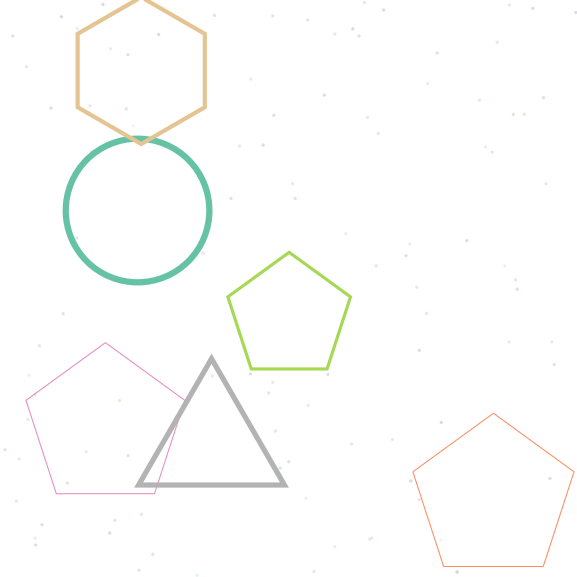[{"shape": "circle", "thickness": 3, "radius": 0.62, "center": [0.238, 0.635]}, {"shape": "pentagon", "thickness": 0.5, "radius": 0.73, "center": [0.854, 0.137]}, {"shape": "pentagon", "thickness": 0.5, "radius": 0.72, "center": [0.183, 0.261]}, {"shape": "pentagon", "thickness": 1.5, "radius": 0.56, "center": [0.501, 0.451]}, {"shape": "hexagon", "thickness": 2, "radius": 0.64, "center": [0.245, 0.877]}, {"shape": "triangle", "thickness": 2.5, "radius": 0.73, "center": [0.366, 0.232]}]